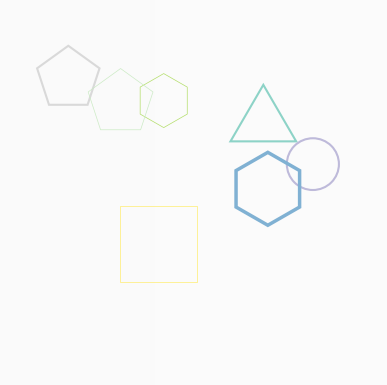[{"shape": "triangle", "thickness": 1.5, "radius": 0.49, "center": [0.68, 0.682]}, {"shape": "circle", "thickness": 1.5, "radius": 0.34, "center": [0.807, 0.574]}, {"shape": "hexagon", "thickness": 2.5, "radius": 0.47, "center": [0.691, 0.51]}, {"shape": "hexagon", "thickness": 0.5, "radius": 0.35, "center": [0.422, 0.739]}, {"shape": "pentagon", "thickness": 1.5, "radius": 0.42, "center": [0.176, 0.796]}, {"shape": "pentagon", "thickness": 0.5, "radius": 0.44, "center": [0.311, 0.734]}, {"shape": "square", "thickness": 0.5, "radius": 0.5, "center": [0.41, 0.367]}]